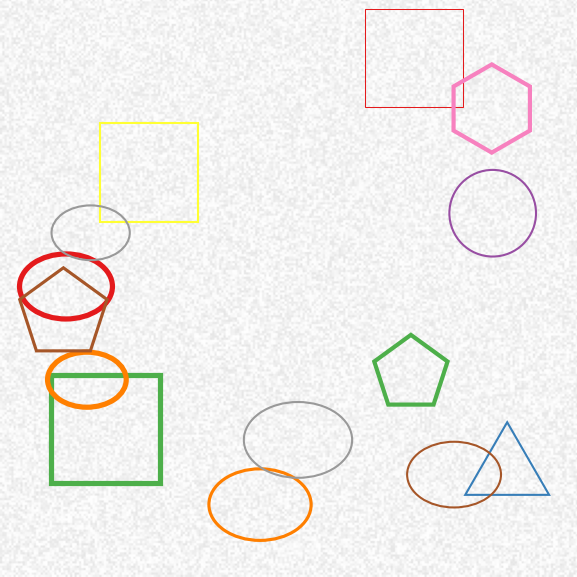[{"shape": "square", "thickness": 0.5, "radius": 0.42, "center": [0.717, 0.899]}, {"shape": "oval", "thickness": 2.5, "radius": 0.4, "center": [0.114, 0.503]}, {"shape": "triangle", "thickness": 1, "radius": 0.42, "center": [0.878, 0.184]}, {"shape": "pentagon", "thickness": 2, "radius": 0.33, "center": [0.712, 0.353]}, {"shape": "square", "thickness": 2.5, "radius": 0.47, "center": [0.183, 0.256]}, {"shape": "circle", "thickness": 1, "radius": 0.38, "center": [0.853, 0.63]}, {"shape": "oval", "thickness": 2.5, "radius": 0.34, "center": [0.15, 0.342]}, {"shape": "oval", "thickness": 1.5, "radius": 0.44, "center": [0.45, 0.125]}, {"shape": "square", "thickness": 1, "radius": 0.43, "center": [0.258, 0.7]}, {"shape": "pentagon", "thickness": 1.5, "radius": 0.4, "center": [0.11, 0.456]}, {"shape": "oval", "thickness": 1, "radius": 0.41, "center": [0.786, 0.177]}, {"shape": "hexagon", "thickness": 2, "radius": 0.38, "center": [0.851, 0.811]}, {"shape": "oval", "thickness": 1, "radius": 0.47, "center": [0.516, 0.237]}, {"shape": "oval", "thickness": 1, "radius": 0.34, "center": [0.157, 0.596]}]